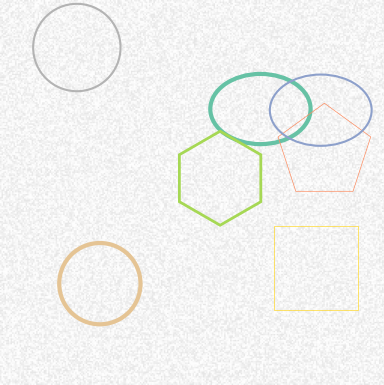[{"shape": "oval", "thickness": 3, "radius": 0.65, "center": [0.676, 0.717]}, {"shape": "pentagon", "thickness": 0.5, "radius": 0.63, "center": [0.843, 0.605]}, {"shape": "oval", "thickness": 1.5, "radius": 0.66, "center": [0.833, 0.714]}, {"shape": "hexagon", "thickness": 2, "radius": 0.61, "center": [0.572, 0.537]}, {"shape": "square", "thickness": 0.5, "radius": 0.55, "center": [0.822, 0.304]}, {"shape": "circle", "thickness": 3, "radius": 0.53, "center": [0.259, 0.263]}, {"shape": "circle", "thickness": 1.5, "radius": 0.57, "center": [0.2, 0.877]}]